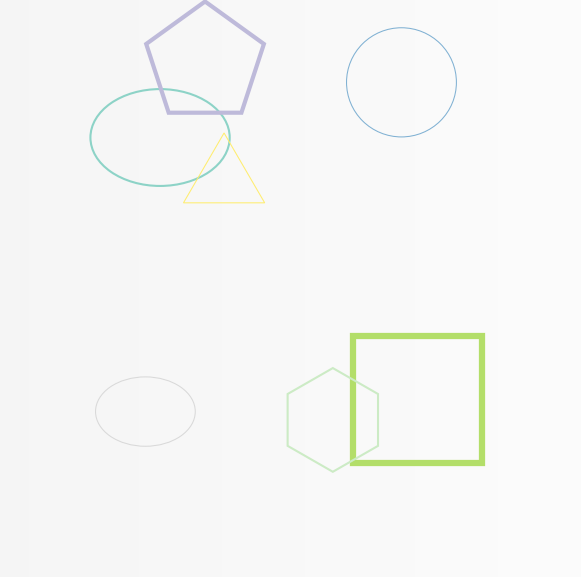[{"shape": "oval", "thickness": 1, "radius": 0.6, "center": [0.275, 0.761]}, {"shape": "pentagon", "thickness": 2, "radius": 0.53, "center": [0.353, 0.89]}, {"shape": "circle", "thickness": 0.5, "radius": 0.47, "center": [0.691, 0.857]}, {"shape": "square", "thickness": 3, "radius": 0.55, "center": [0.718, 0.307]}, {"shape": "oval", "thickness": 0.5, "radius": 0.43, "center": [0.25, 0.286]}, {"shape": "hexagon", "thickness": 1, "radius": 0.45, "center": [0.573, 0.272]}, {"shape": "triangle", "thickness": 0.5, "radius": 0.4, "center": [0.386, 0.688]}]